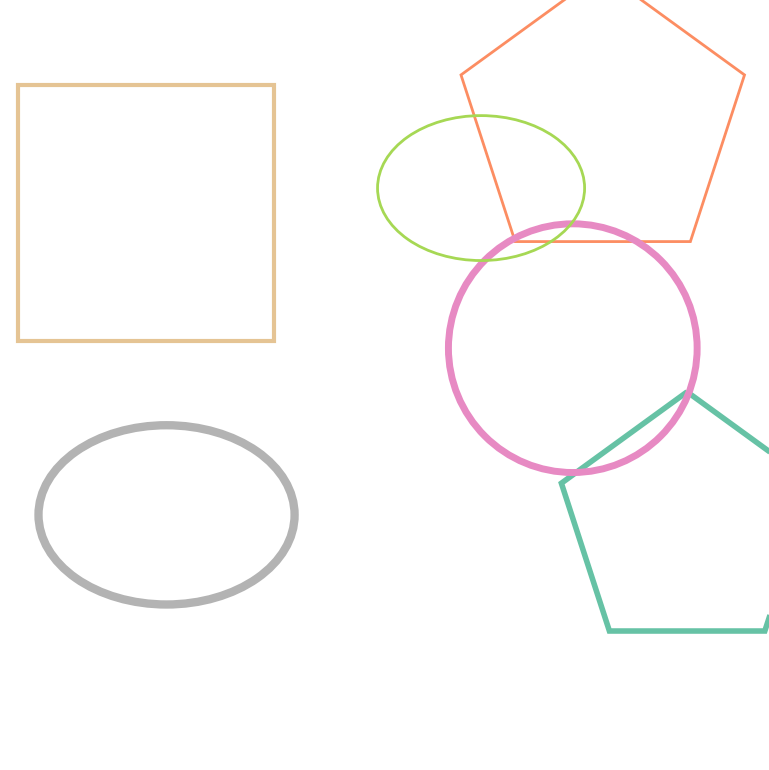[{"shape": "pentagon", "thickness": 2, "radius": 0.86, "center": [0.892, 0.319]}, {"shape": "pentagon", "thickness": 1, "radius": 0.97, "center": [0.783, 0.843]}, {"shape": "circle", "thickness": 2.5, "radius": 0.81, "center": [0.744, 0.548]}, {"shape": "oval", "thickness": 1, "radius": 0.67, "center": [0.625, 0.756]}, {"shape": "square", "thickness": 1.5, "radius": 0.83, "center": [0.189, 0.723]}, {"shape": "oval", "thickness": 3, "radius": 0.83, "center": [0.216, 0.331]}]